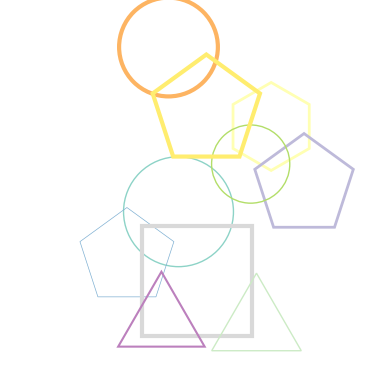[{"shape": "circle", "thickness": 1, "radius": 0.71, "center": [0.464, 0.45]}, {"shape": "hexagon", "thickness": 2, "radius": 0.57, "center": [0.704, 0.672]}, {"shape": "pentagon", "thickness": 2, "radius": 0.67, "center": [0.79, 0.519]}, {"shape": "pentagon", "thickness": 0.5, "radius": 0.64, "center": [0.33, 0.333]}, {"shape": "circle", "thickness": 3, "radius": 0.64, "center": [0.438, 0.878]}, {"shape": "circle", "thickness": 1, "radius": 0.51, "center": [0.651, 0.574]}, {"shape": "square", "thickness": 3, "radius": 0.72, "center": [0.512, 0.27]}, {"shape": "triangle", "thickness": 1.5, "radius": 0.65, "center": [0.419, 0.164]}, {"shape": "triangle", "thickness": 1, "radius": 0.67, "center": [0.666, 0.156]}, {"shape": "pentagon", "thickness": 3, "radius": 0.73, "center": [0.536, 0.712]}]